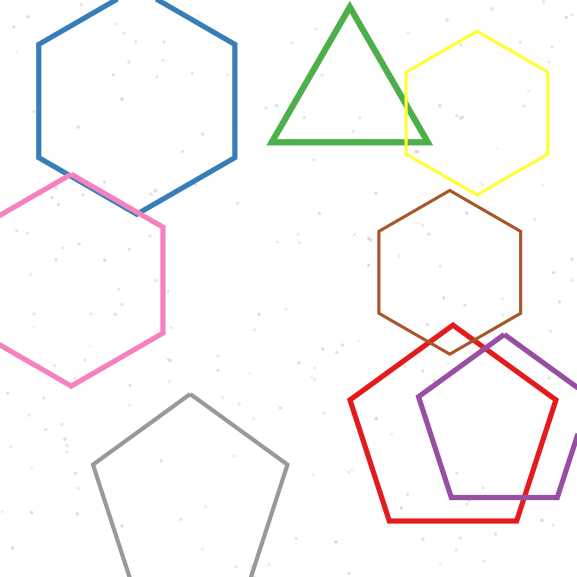[{"shape": "pentagon", "thickness": 2.5, "radius": 0.94, "center": [0.784, 0.249]}, {"shape": "hexagon", "thickness": 2.5, "radius": 0.98, "center": [0.237, 0.824]}, {"shape": "triangle", "thickness": 3, "radius": 0.78, "center": [0.606, 0.831]}, {"shape": "pentagon", "thickness": 2.5, "radius": 0.78, "center": [0.873, 0.264]}, {"shape": "hexagon", "thickness": 1.5, "radius": 0.71, "center": [0.826, 0.803]}, {"shape": "hexagon", "thickness": 1.5, "radius": 0.71, "center": [0.779, 0.528]}, {"shape": "hexagon", "thickness": 2.5, "radius": 0.92, "center": [0.123, 0.514]}, {"shape": "pentagon", "thickness": 2, "radius": 0.89, "center": [0.329, 0.14]}]